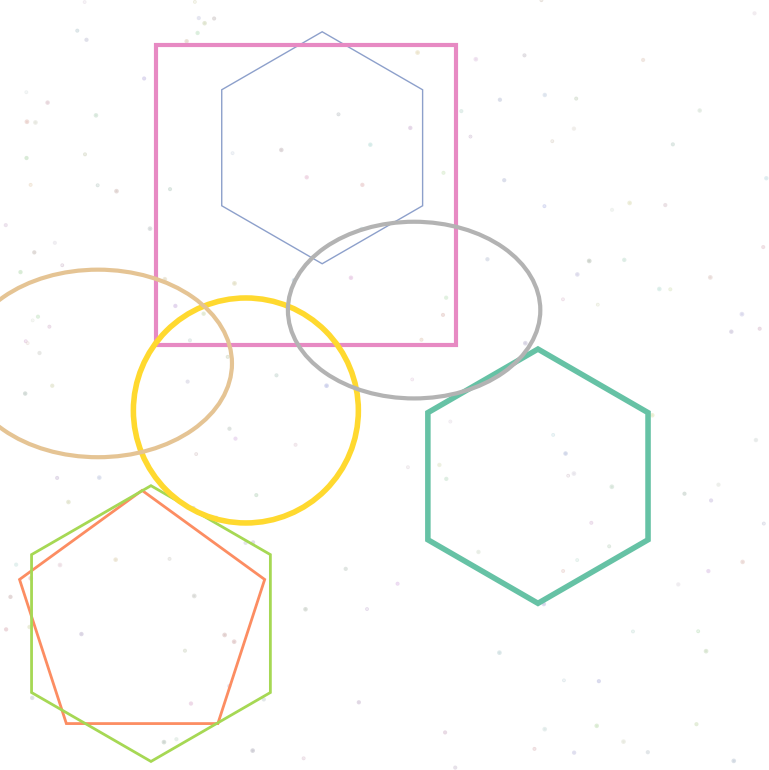[{"shape": "hexagon", "thickness": 2, "radius": 0.83, "center": [0.699, 0.382]}, {"shape": "pentagon", "thickness": 1, "radius": 0.84, "center": [0.185, 0.196]}, {"shape": "hexagon", "thickness": 0.5, "radius": 0.75, "center": [0.418, 0.808]}, {"shape": "square", "thickness": 1.5, "radius": 0.97, "center": [0.397, 0.747]}, {"shape": "hexagon", "thickness": 1, "radius": 0.9, "center": [0.196, 0.19]}, {"shape": "circle", "thickness": 2, "radius": 0.73, "center": [0.319, 0.467]}, {"shape": "oval", "thickness": 1.5, "radius": 0.87, "center": [0.127, 0.528]}, {"shape": "oval", "thickness": 1.5, "radius": 0.82, "center": [0.538, 0.597]}]